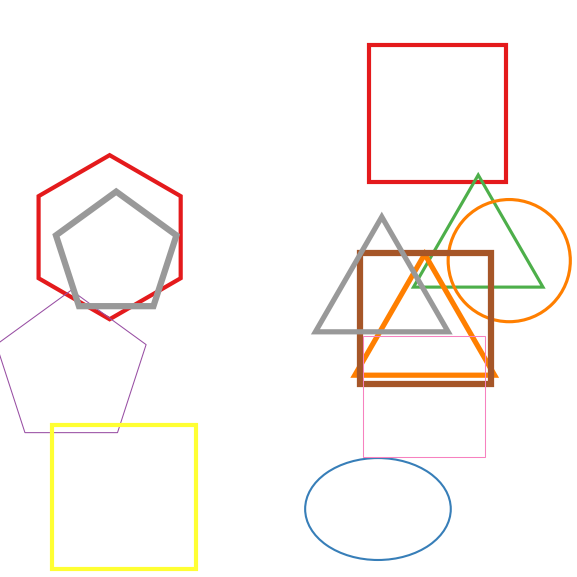[{"shape": "hexagon", "thickness": 2, "radius": 0.71, "center": [0.19, 0.588]}, {"shape": "square", "thickness": 2, "radius": 0.59, "center": [0.758, 0.802]}, {"shape": "oval", "thickness": 1, "radius": 0.63, "center": [0.654, 0.118]}, {"shape": "triangle", "thickness": 1.5, "radius": 0.65, "center": [0.828, 0.567]}, {"shape": "pentagon", "thickness": 0.5, "radius": 0.68, "center": [0.123, 0.36]}, {"shape": "circle", "thickness": 1.5, "radius": 0.53, "center": [0.882, 0.548]}, {"shape": "triangle", "thickness": 2.5, "radius": 0.7, "center": [0.735, 0.419]}, {"shape": "square", "thickness": 2, "radius": 0.62, "center": [0.215, 0.139]}, {"shape": "square", "thickness": 3, "radius": 0.57, "center": [0.737, 0.448]}, {"shape": "square", "thickness": 0.5, "radius": 0.53, "center": [0.734, 0.313]}, {"shape": "pentagon", "thickness": 3, "radius": 0.55, "center": [0.201, 0.558]}, {"shape": "triangle", "thickness": 2.5, "radius": 0.66, "center": [0.661, 0.491]}]